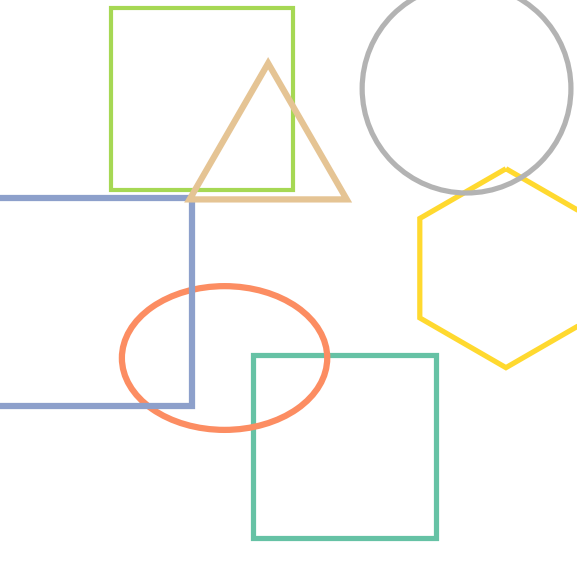[{"shape": "square", "thickness": 2.5, "radius": 0.79, "center": [0.596, 0.226]}, {"shape": "oval", "thickness": 3, "radius": 0.89, "center": [0.389, 0.379]}, {"shape": "square", "thickness": 3, "radius": 0.9, "center": [0.151, 0.476]}, {"shape": "square", "thickness": 2, "radius": 0.79, "center": [0.35, 0.828]}, {"shape": "hexagon", "thickness": 2.5, "radius": 0.86, "center": [0.876, 0.535]}, {"shape": "triangle", "thickness": 3, "radius": 0.79, "center": [0.464, 0.732]}, {"shape": "circle", "thickness": 2.5, "radius": 0.9, "center": [0.808, 0.846]}]